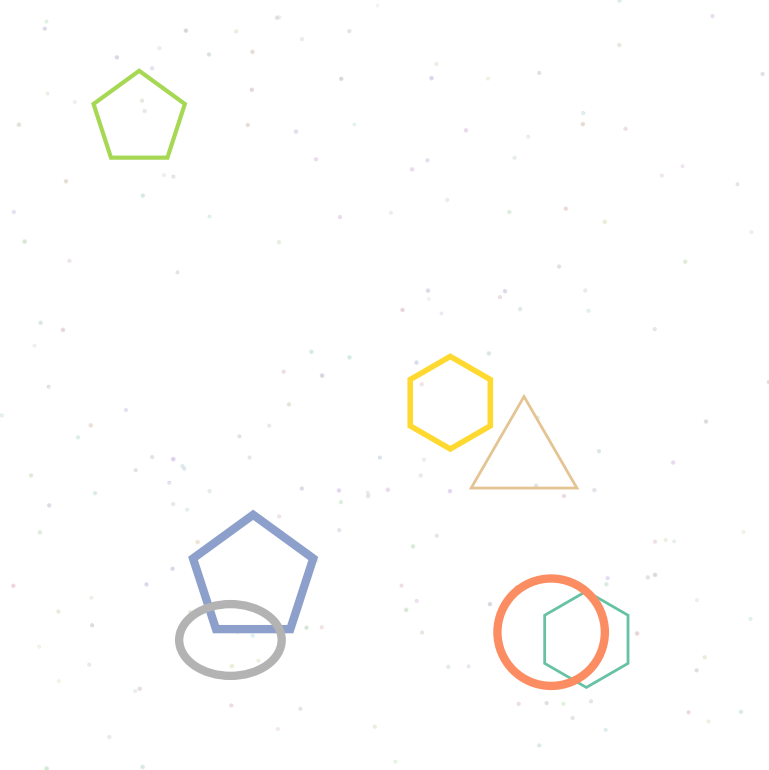[{"shape": "hexagon", "thickness": 1, "radius": 0.31, "center": [0.761, 0.17]}, {"shape": "circle", "thickness": 3, "radius": 0.35, "center": [0.716, 0.179]}, {"shape": "pentagon", "thickness": 3, "radius": 0.41, "center": [0.329, 0.249]}, {"shape": "pentagon", "thickness": 1.5, "radius": 0.31, "center": [0.181, 0.846]}, {"shape": "hexagon", "thickness": 2, "radius": 0.3, "center": [0.585, 0.477]}, {"shape": "triangle", "thickness": 1, "radius": 0.4, "center": [0.681, 0.406]}, {"shape": "oval", "thickness": 3, "radius": 0.33, "center": [0.299, 0.169]}]